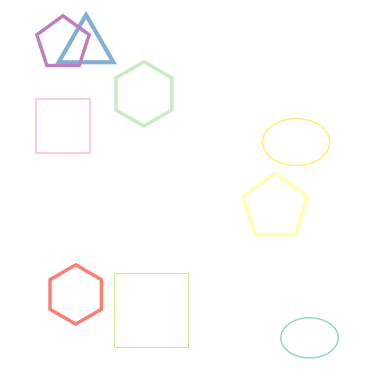[{"shape": "oval", "thickness": 1, "radius": 0.37, "center": [0.804, 0.122]}, {"shape": "pentagon", "thickness": 2.5, "radius": 0.44, "center": [0.715, 0.462]}, {"shape": "hexagon", "thickness": 2.5, "radius": 0.38, "center": [0.197, 0.235]}, {"shape": "triangle", "thickness": 3, "radius": 0.41, "center": [0.223, 0.879]}, {"shape": "square", "thickness": 0.5, "radius": 0.48, "center": [0.393, 0.196]}, {"shape": "square", "thickness": 1.5, "radius": 0.35, "center": [0.165, 0.673]}, {"shape": "pentagon", "thickness": 2.5, "radius": 0.36, "center": [0.164, 0.888]}, {"shape": "hexagon", "thickness": 2.5, "radius": 0.42, "center": [0.374, 0.756]}, {"shape": "oval", "thickness": 1, "radius": 0.44, "center": [0.769, 0.631]}]